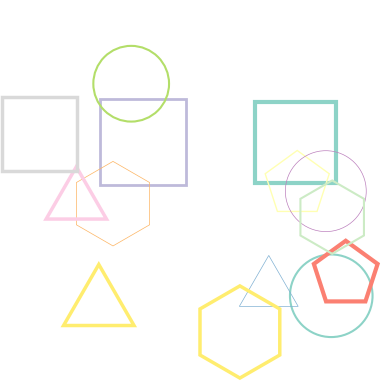[{"shape": "circle", "thickness": 1.5, "radius": 0.54, "center": [0.86, 0.232]}, {"shape": "square", "thickness": 3, "radius": 0.53, "center": [0.768, 0.63]}, {"shape": "pentagon", "thickness": 1, "radius": 0.44, "center": [0.772, 0.522]}, {"shape": "square", "thickness": 2, "radius": 0.56, "center": [0.371, 0.631]}, {"shape": "pentagon", "thickness": 3, "radius": 0.44, "center": [0.898, 0.288]}, {"shape": "triangle", "thickness": 0.5, "radius": 0.44, "center": [0.698, 0.248]}, {"shape": "hexagon", "thickness": 0.5, "radius": 0.55, "center": [0.293, 0.471]}, {"shape": "circle", "thickness": 1.5, "radius": 0.49, "center": [0.341, 0.783]}, {"shape": "triangle", "thickness": 2.5, "radius": 0.45, "center": [0.198, 0.476]}, {"shape": "square", "thickness": 2.5, "radius": 0.49, "center": [0.102, 0.652]}, {"shape": "circle", "thickness": 0.5, "radius": 0.53, "center": [0.846, 0.504]}, {"shape": "hexagon", "thickness": 1.5, "radius": 0.48, "center": [0.863, 0.436]}, {"shape": "hexagon", "thickness": 2.5, "radius": 0.6, "center": [0.623, 0.138]}, {"shape": "triangle", "thickness": 2.5, "radius": 0.53, "center": [0.257, 0.207]}]